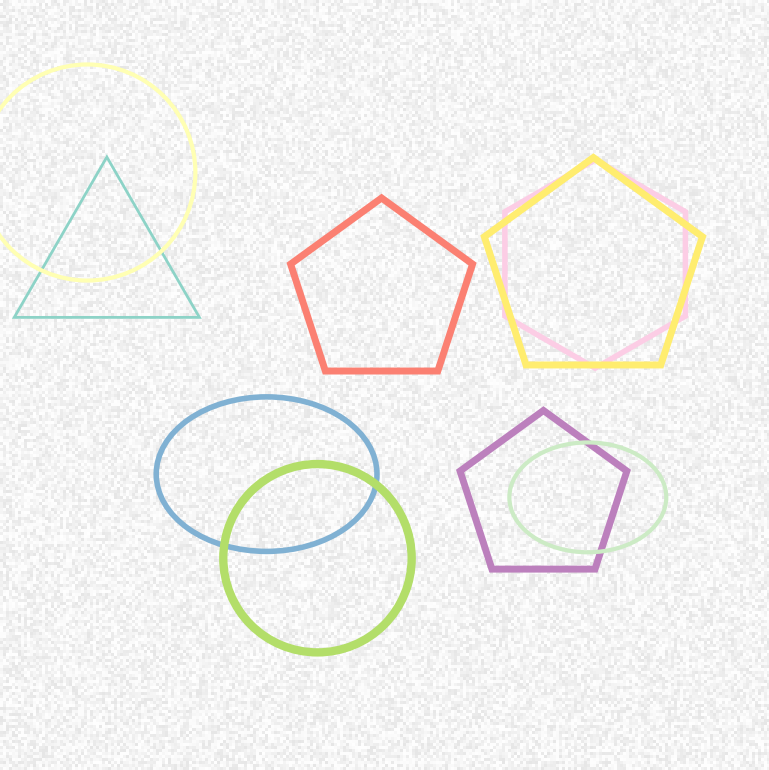[{"shape": "triangle", "thickness": 1, "radius": 0.69, "center": [0.139, 0.657]}, {"shape": "circle", "thickness": 1.5, "radius": 0.7, "center": [0.113, 0.776]}, {"shape": "pentagon", "thickness": 2.5, "radius": 0.62, "center": [0.496, 0.619]}, {"shape": "oval", "thickness": 2, "radius": 0.72, "center": [0.346, 0.384]}, {"shape": "circle", "thickness": 3, "radius": 0.61, "center": [0.412, 0.275]}, {"shape": "hexagon", "thickness": 2, "radius": 0.68, "center": [0.773, 0.657]}, {"shape": "pentagon", "thickness": 2.5, "radius": 0.57, "center": [0.706, 0.353]}, {"shape": "oval", "thickness": 1.5, "radius": 0.51, "center": [0.763, 0.354]}, {"shape": "pentagon", "thickness": 2.5, "radius": 0.74, "center": [0.771, 0.646]}]